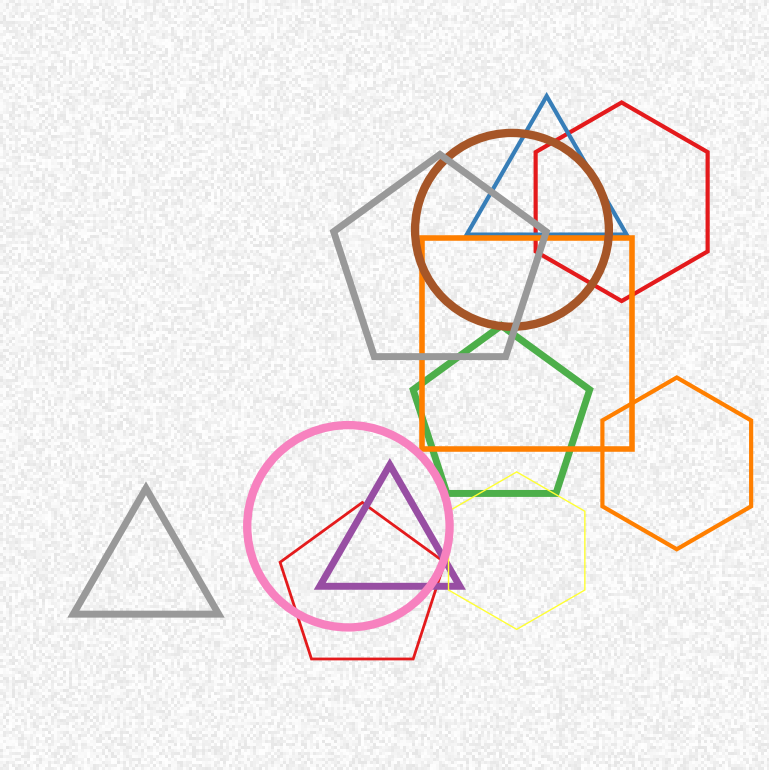[{"shape": "hexagon", "thickness": 1.5, "radius": 0.64, "center": [0.807, 0.738]}, {"shape": "pentagon", "thickness": 1, "radius": 0.56, "center": [0.471, 0.235]}, {"shape": "triangle", "thickness": 1.5, "radius": 0.6, "center": [0.71, 0.755]}, {"shape": "pentagon", "thickness": 2.5, "radius": 0.6, "center": [0.651, 0.457]}, {"shape": "triangle", "thickness": 2.5, "radius": 0.53, "center": [0.506, 0.291]}, {"shape": "square", "thickness": 2, "radius": 0.68, "center": [0.684, 0.554]}, {"shape": "hexagon", "thickness": 1.5, "radius": 0.56, "center": [0.879, 0.398]}, {"shape": "hexagon", "thickness": 0.5, "radius": 0.51, "center": [0.671, 0.285]}, {"shape": "circle", "thickness": 3, "radius": 0.63, "center": [0.665, 0.702]}, {"shape": "circle", "thickness": 3, "radius": 0.66, "center": [0.452, 0.317]}, {"shape": "pentagon", "thickness": 2.5, "radius": 0.73, "center": [0.571, 0.654]}, {"shape": "triangle", "thickness": 2.5, "radius": 0.54, "center": [0.19, 0.257]}]